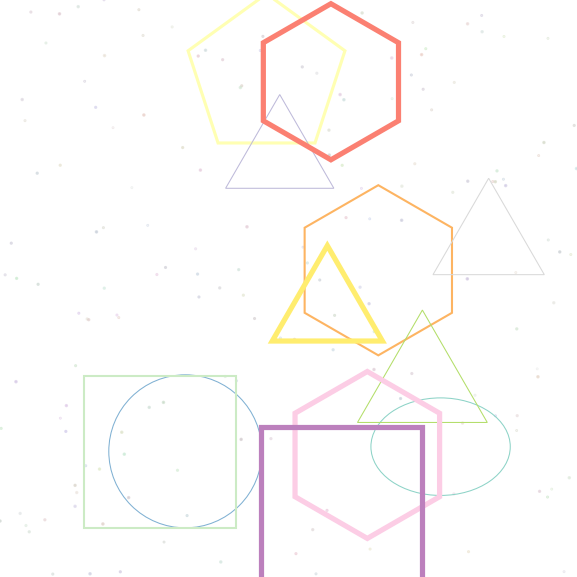[{"shape": "oval", "thickness": 0.5, "radius": 0.6, "center": [0.763, 0.226]}, {"shape": "pentagon", "thickness": 1.5, "radius": 0.71, "center": [0.462, 0.867]}, {"shape": "triangle", "thickness": 0.5, "radius": 0.54, "center": [0.484, 0.727]}, {"shape": "hexagon", "thickness": 2.5, "radius": 0.68, "center": [0.573, 0.858]}, {"shape": "circle", "thickness": 0.5, "radius": 0.66, "center": [0.321, 0.218]}, {"shape": "hexagon", "thickness": 1, "radius": 0.74, "center": [0.655, 0.531]}, {"shape": "triangle", "thickness": 0.5, "radius": 0.65, "center": [0.731, 0.332]}, {"shape": "hexagon", "thickness": 2.5, "radius": 0.72, "center": [0.636, 0.211]}, {"shape": "triangle", "thickness": 0.5, "radius": 0.56, "center": [0.846, 0.579]}, {"shape": "square", "thickness": 2.5, "radius": 0.7, "center": [0.592, 0.12]}, {"shape": "square", "thickness": 1, "radius": 0.66, "center": [0.277, 0.217]}, {"shape": "triangle", "thickness": 2.5, "radius": 0.55, "center": [0.567, 0.464]}]